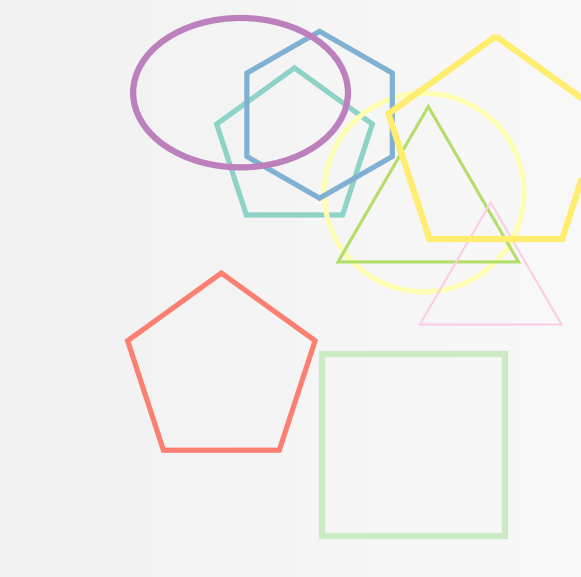[{"shape": "pentagon", "thickness": 2.5, "radius": 0.7, "center": [0.507, 0.741]}, {"shape": "circle", "thickness": 2.5, "radius": 0.86, "center": [0.73, 0.666]}, {"shape": "pentagon", "thickness": 2.5, "radius": 0.85, "center": [0.381, 0.357]}, {"shape": "hexagon", "thickness": 2.5, "radius": 0.72, "center": [0.55, 0.8]}, {"shape": "triangle", "thickness": 1.5, "radius": 0.9, "center": [0.737, 0.635]}, {"shape": "triangle", "thickness": 1, "radius": 0.7, "center": [0.844, 0.508]}, {"shape": "oval", "thickness": 3, "radius": 0.92, "center": [0.414, 0.839]}, {"shape": "square", "thickness": 3, "radius": 0.79, "center": [0.711, 0.229]}, {"shape": "pentagon", "thickness": 3, "radius": 0.97, "center": [0.853, 0.742]}]